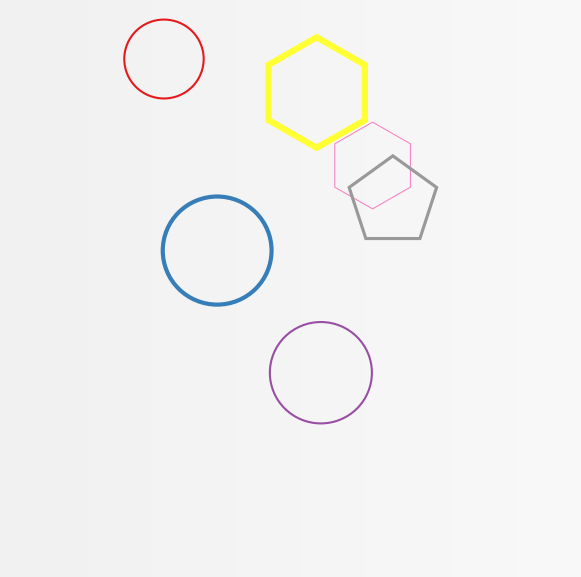[{"shape": "circle", "thickness": 1, "radius": 0.34, "center": [0.282, 0.897]}, {"shape": "circle", "thickness": 2, "radius": 0.47, "center": [0.374, 0.565]}, {"shape": "circle", "thickness": 1, "radius": 0.44, "center": [0.552, 0.354]}, {"shape": "hexagon", "thickness": 3, "radius": 0.48, "center": [0.545, 0.839]}, {"shape": "hexagon", "thickness": 0.5, "radius": 0.38, "center": [0.641, 0.713]}, {"shape": "pentagon", "thickness": 1.5, "radius": 0.4, "center": [0.676, 0.65]}]